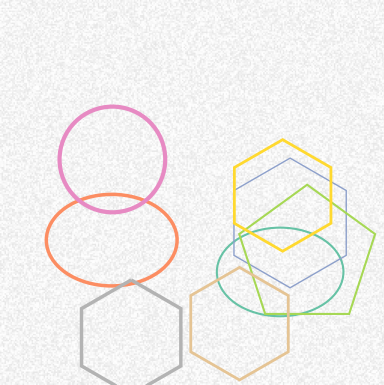[{"shape": "oval", "thickness": 1.5, "radius": 0.82, "center": [0.728, 0.294]}, {"shape": "oval", "thickness": 2.5, "radius": 0.85, "center": [0.29, 0.376]}, {"shape": "hexagon", "thickness": 1, "radius": 0.84, "center": [0.753, 0.421]}, {"shape": "circle", "thickness": 3, "radius": 0.69, "center": [0.292, 0.586]}, {"shape": "pentagon", "thickness": 1.5, "radius": 0.93, "center": [0.798, 0.335]}, {"shape": "hexagon", "thickness": 2, "radius": 0.72, "center": [0.734, 0.492]}, {"shape": "hexagon", "thickness": 2, "radius": 0.73, "center": [0.622, 0.159]}, {"shape": "hexagon", "thickness": 2.5, "radius": 0.74, "center": [0.341, 0.124]}]